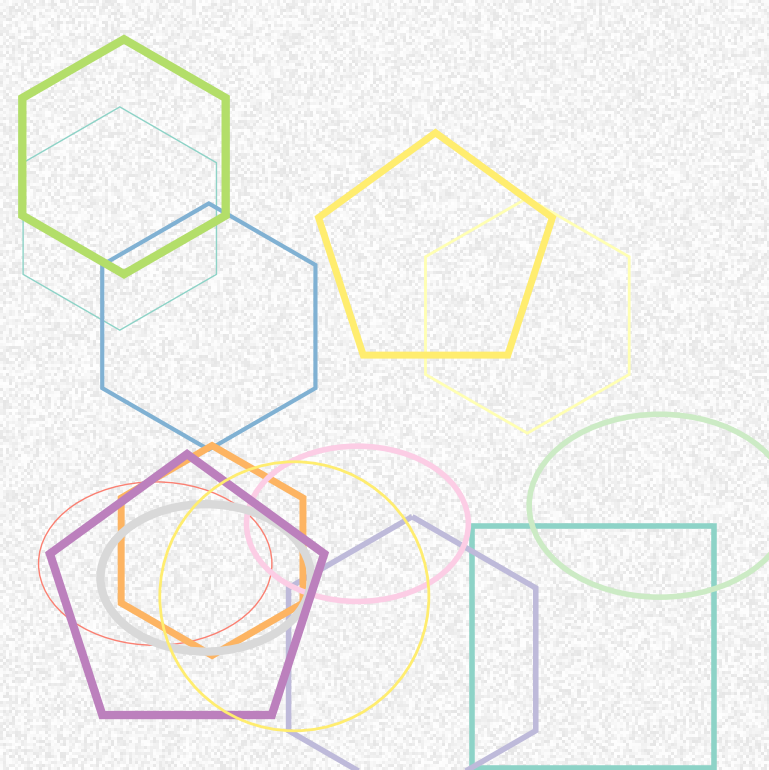[{"shape": "square", "thickness": 2, "radius": 0.79, "center": [0.77, 0.16]}, {"shape": "hexagon", "thickness": 0.5, "radius": 0.72, "center": [0.156, 0.716]}, {"shape": "hexagon", "thickness": 1, "radius": 0.76, "center": [0.685, 0.59]}, {"shape": "hexagon", "thickness": 2, "radius": 0.93, "center": [0.535, 0.144]}, {"shape": "oval", "thickness": 0.5, "radius": 0.76, "center": [0.202, 0.268]}, {"shape": "hexagon", "thickness": 1.5, "radius": 0.8, "center": [0.271, 0.576]}, {"shape": "hexagon", "thickness": 2.5, "radius": 0.68, "center": [0.275, 0.285]}, {"shape": "hexagon", "thickness": 3, "radius": 0.76, "center": [0.161, 0.796]}, {"shape": "oval", "thickness": 2, "radius": 0.72, "center": [0.464, 0.32]}, {"shape": "oval", "thickness": 3, "radius": 0.68, "center": [0.267, 0.249]}, {"shape": "pentagon", "thickness": 3, "radius": 0.94, "center": [0.243, 0.223]}, {"shape": "oval", "thickness": 2, "radius": 0.85, "center": [0.857, 0.343]}, {"shape": "circle", "thickness": 1, "radius": 0.87, "center": [0.382, 0.226]}, {"shape": "pentagon", "thickness": 2.5, "radius": 0.8, "center": [0.566, 0.668]}]